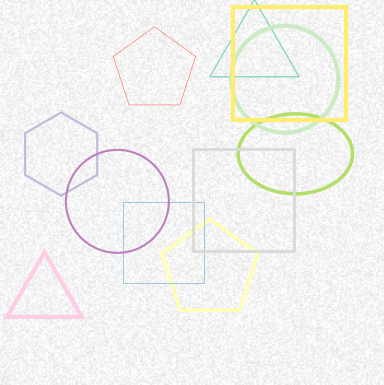[{"shape": "triangle", "thickness": 1, "radius": 0.67, "center": [0.661, 0.867]}, {"shape": "pentagon", "thickness": 2.5, "radius": 0.66, "center": [0.545, 0.3]}, {"shape": "hexagon", "thickness": 1.5, "radius": 0.54, "center": [0.159, 0.6]}, {"shape": "pentagon", "thickness": 0.5, "radius": 0.56, "center": [0.401, 0.818]}, {"shape": "square", "thickness": 0.5, "radius": 0.53, "center": [0.426, 0.371]}, {"shape": "oval", "thickness": 2.5, "radius": 0.74, "center": [0.767, 0.6]}, {"shape": "triangle", "thickness": 3, "radius": 0.56, "center": [0.116, 0.233]}, {"shape": "square", "thickness": 2, "radius": 0.66, "center": [0.632, 0.48]}, {"shape": "circle", "thickness": 1.5, "radius": 0.67, "center": [0.305, 0.477]}, {"shape": "circle", "thickness": 3, "radius": 0.69, "center": [0.74, 0.794]}, {"shape": "square", "thickness": 3, "radius": 0.74, "center": [0.752, 0.835]}]